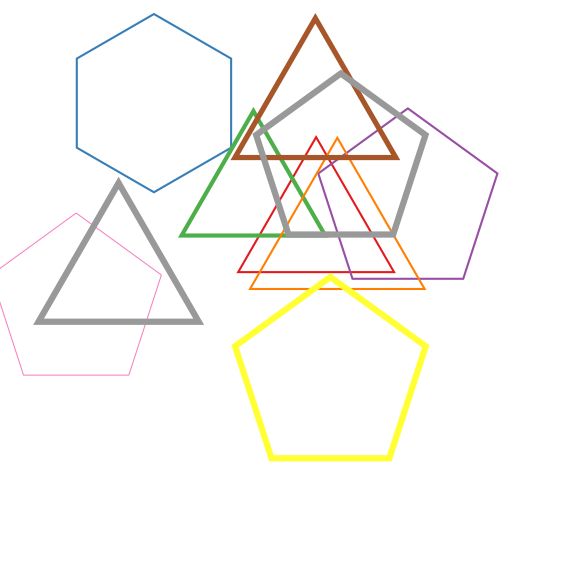[{"shape": "triangle", "thickness": 1, "radius": 0.78, "center": [0.547, 0.606]}, {"shape": "hexagon", "thickness": 1, "radius": 0.77, "center": [0.267, 0.821]}, {"shape": "triangle", "thickness": 2, "radius": 0.72, "center": [0.439, 0.663]}, {"shape": "pentagon", "thickness": 1, "radius": 0.82, "center": [0.706, 0.648]}, {"shape": "triangle", "thickness": 1, "radius": 0.87, "center": [0.584, 0.586]}, {"shape": "pentagon", "thickness": 3, "radius": 0.87, "center": [0.572, 0.346]}, {"shape": "triangle", "thickness": 2.5, "radius": 0.8, "center": [0.546, 0.807]}, {"shape": "pentagon", "thickness": 0.5, "radius": 0.78, "center": [0.132, 0.475]}, {"shape": "triangle", "thickness": 3, "radius": 0.8, "center": [0.205, 0.522]}, {"shape": "pentagon", "thickness": 3, "radius": 0.77, "center": [0.59, 0.718]}]